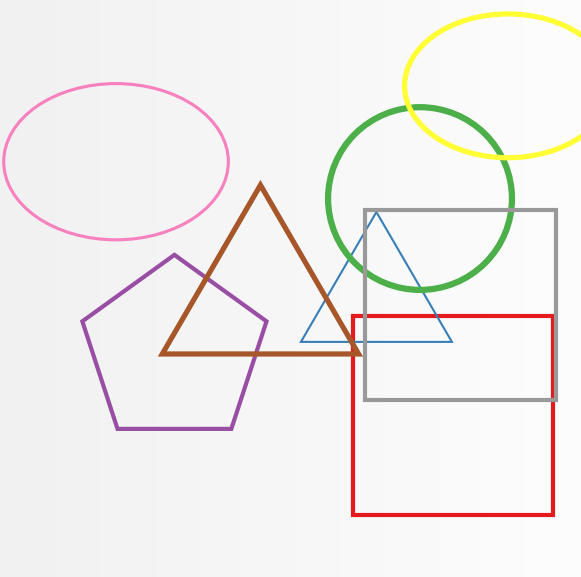[{"shape": "square", "thickness": 2, "radius": 0.86, "center": [0.779, 0.28]}, {"shape": "triangle", "thickness": 1, "radius": 0.75, "center": [0.648, 0.482]}, {"shape": "circle", "thickness": 3, "radius": 0.79, "center": [0.723, 0.655]}, {"shape": "pentagon", "thickness": 2, "radius": 0.83, "center": [0.3, 0.391]}, {"shape": "oval", "thickness": 2.5, "radius": 0.89, "center": [0.874, 0.85]}, {"shape": "triangle", "thickness": 2.5, "radius": 0.97, "center": [0.448, 0.484]}, {"shape": "oval", "thickness": 1.5, "radius": 0.97, "center": [0.2, 0.719]}, {"shape": "square", "thickness": 2, "radius": 0.82, "center": [0.793, 0.471]}]